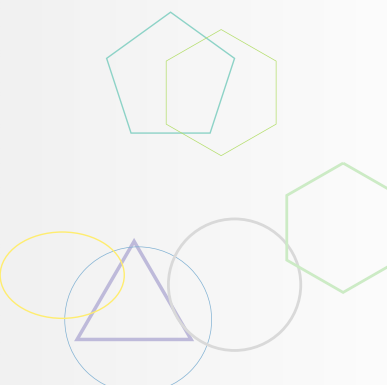[{"shape": "pentagon", "thickness": 1, "radius": 0.87, "center": [0.44, 0.795]}, {"shape": "triangle", "thickness": 2.5, "radius": 0.85, "center": [0.346, 0.203]}, {"shape": "circle", "thickness": 0.5, "radius": 0.95, "center": [0.357, 0.169]}, {"shape": "hexagon", "thickness": 0.5, "radius": 0.82, "center": [0.571, 0.759]}, {"shape": "circle", "thickness": 2, "radius": 0.85, "center": [0.605, 0.261]}, {"shape": "hexagon", "thickness": 2, "radius": 0.84, "center": [0.885, 0.408]}, {"shape": "oval", "thickness": 1, "radius": 0.8, "center": [0.161, 0.285]}]